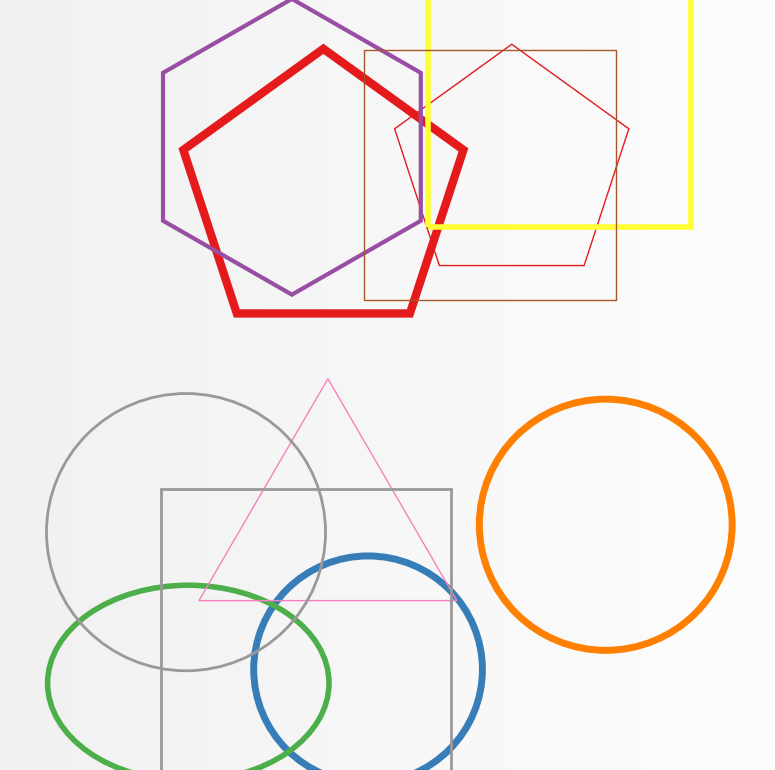[{"shape": "pentagon", "thickness": 0.5, "radius": 0.79, "center": [0.66, 0.784]}, {"shape": "pentagon", "thickness": 3, "radius": 0.95, "center": [0.417, 0.747]}, {"shape": "circle", "thickness": 2.5, "radius": 0.74, "center": [0.475, 0.13]}, {"shape": "oval", "thickness": 2, "radius": 0.91, "center": [0.243, 0.113]}, {"shape": "hexagon", "thickness": 1.5, "radius": 0.96, "center": [0.377, 0.809]}, {"shape": "circle", "thickness": 2.5, "radius": 0.82, "center": [0.782, 0.319]}, {"shape": "square", "thickness": 2, "radius": 0.85, "center": [0.722, 0.875]}, {"shape": "square", "thickness": 0.5, "radius": 0.81, "center": [0.632, 0.773]}, {"shape": "triangle", "thickness": 0.5, "radius": 0.96, "center": [0.423, 0.316]}, {"shape": "circle", "thickness": 1, "radius": 0.9, "center": [0.24, 0.309]}, {"shape": "square", "thickness": 1, "radius": 0.93, "center": [0.395, 0.178]}]